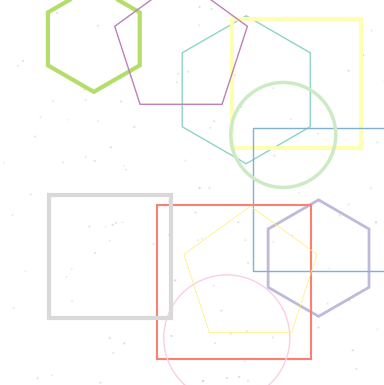[{"shape": "hexagon", "thickness": 1, "radius": 0.96, "center": [0.64, 0.767]}, {"shape": "square", "thickness": 3, "radius": 0.84, "center": [0.77, 0.784]}, {"shape": "hexagon", "thickness": 2, "radius": 0.76, "center": [0.827, 0.33]}, {"shape": "square", "thickness": 1.5, "radius": 1.0, "center": [0.608, 0.267]}, {"shape": "square", "thickness": 1, "radius": 0.93, "center": [0.844, 0.482]}, {"shape": "hexagon", "thickness": 3, "radius": 0.69, "center": [0.244, 0.899]}, {"shape": "circle", "thickness": 1, "radius": 0.82, "center": [0.589, 0.122]}, {"shape": "square", "thickness": 3, "radius": 0.8, "center": [0.286, 0.334]}, {"shape": "pentagon", "thickness": 1, "radius": 0.91, "center": [0.47, 0.876]}, {"shape": "circle", "thickness": 2.5, "radius": 0.68, "center": [0.736, 0.649]}, {"shape": "pentagon", "thickness": 0.5, "radius": 0.91, "center": [0.651, 0.283]}]